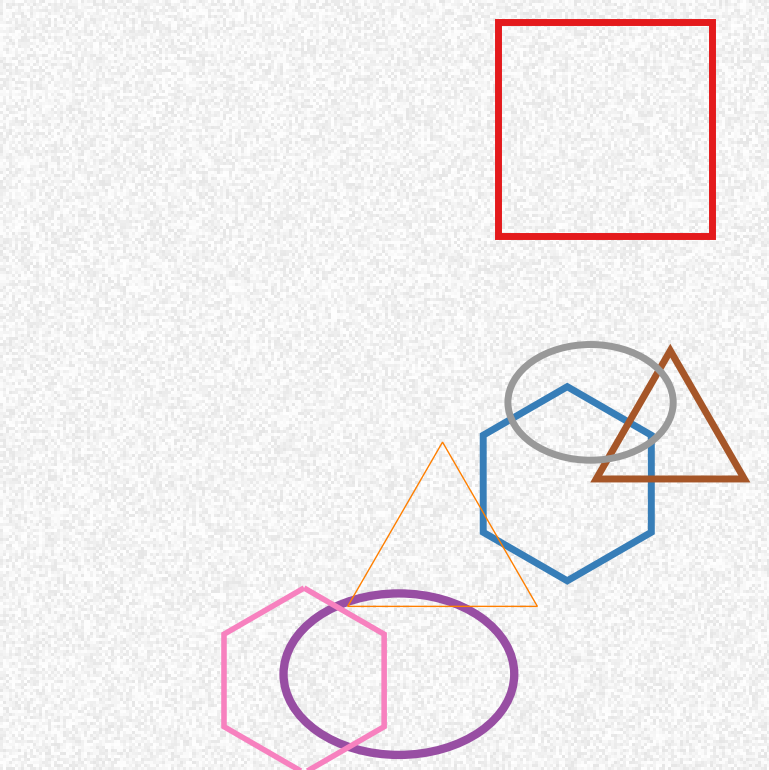[{"shape": "square", "thickness": 2.5, "radius": 0.7, "center": [0.786, 0.832]}, {"shape": "hexagon", "thickness": 2.5, "radius": 0.63, "center": [0.737, 0.372]}, {"shape": "oval", "thickness": 3, "radius": 0.75, "center": [0.518, 0.124]}, {"shape": "triangle", "thickness": 0.5, "radius": 0.71, "center": [0.575, 0.284]}, {"shape": "triangle", "thickness": 2.5, "radius": 0.56, "center": [0.871, 0.434]}, {"shape": "hexagon", "thickness": 2, "radius": 0.6, "center": [0.395, 0.116]}, {"shape": "oval", "thickness": 2.5, "radius": 0.54, "center": [0.767, 0.477]}]